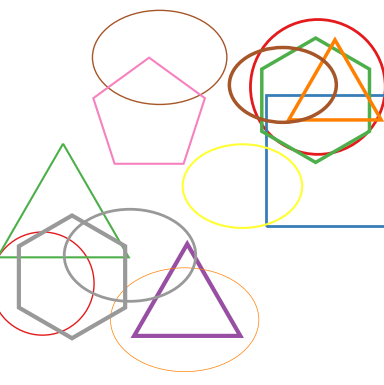[{"shape": "circle", "thickness": 1, "radius": 0.67, "center": [0.11, 0.263]}, {"shape": "circle", "thickness": 2, "radius": 0.88, "center": [0.826, 0.774]}, {"shape": "square", "thickness": 2, "radius": 0.85, "center": [0.862, 0.583]}, {"shape": "triangle", "thickness": 1.5, "radius": 0.98, "center": [0.164, 0.43]}, {"shape": "hexagon", "thickness": 2.5, "radius": 0.81, "center": [0.82, 0.74]}, {"shape": "triangle", "thickness": 3, "radius": 0.8, "center": [0.486, 0.207]}, {"shape": "oval", "thickness": 0.5, "radius": 0.96, "center": [0.48, 0.17]}, {"shape": "triangle", "thickness": 2.5, "radius": 0.69, "center": [0.87, 0.758]}, {"shape": "oval", "thickness": 1.5, "radius": 0.78, "center": [0.63, 0.517]}, {"shape": "oval", "thickness": 1, "radius": 0.87, "center": [0.415, 0.851]}, {"shape": "oval", "thickness": 2.5, "radius": 0.69, "center": [0.735, 0.779]}, {"shape": "pentagon", "thickness": 1.5, "radius": 0.76, "center": [0.387, 0.698]}, {"shape": "oval", "thickness": 2, "radius": 0.85, "center": [0.338, 0.337]}, {"shape": "hexagon", "thickness": 3, "radius": 0.8, "center": [0.187, 0.281]}]